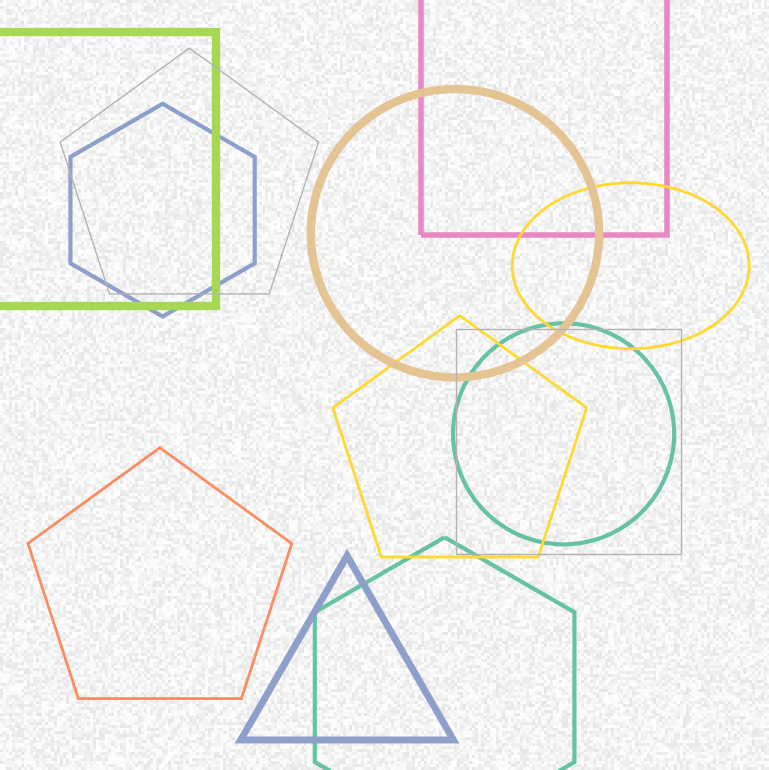[{"shape": "hexagon", "thickness": 1.5, "radius": 0.97, "center": [0.577, 0.108]}, {"shape": "circle", "thickness": 1.5, "radius": 0.72, "center": [0.732, 0.437]}, {"shape": "pentagon", "thickness": 1, "radius": 0.9, "center": [0.208, 0.238]}, {"shape": "hexagon", "thickness": 1.5, "radius": 0.69, "center": [0.211, 0.727]}, {"shape": "triangle", "thickness": 2.5, "radius": 0.8, "center": [0.451, 0.119]}, {"shape": "square", "thickness": 2, "radius": 0.8, "center": [0.707, 0.855]}, {"shape": "square", "thickness": 3, "radius": 0.89, "center": [0.102, 0.78]}, {"shape": "oval", "thickness": 1, "radius": 0.77, "center": [0.819, 0.655]}, {"shape": "pentagon", "thickness": 1, "radius": 0.87, "center": [0.597, 0.417]}, {"shape": "circle", "thickness": 3, "radius": 0.94, "center": [0.591, 0.697]}, {"shape": "square", "thickness": 0.5, "radius": 0.73, "center": [0.739, 0.427]}, {"shape": "pentagon", "thickness": 0.5, "radius": 0.88, "center": [0.246, 0.761]}]